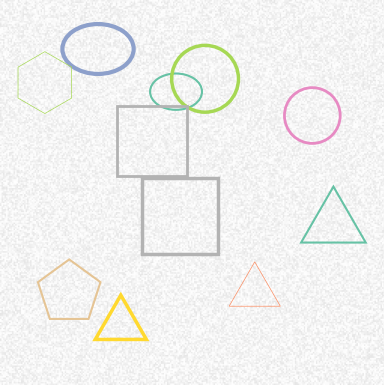[{"shape": "triangle", "thickness": 1.5, "radius": 0.48, "center": [0.866, 0.418]}, {"shape": "oval", "thickness": 1.5, "radius": 0.34, "center": [0.457, 0.762]}, {"shape": "triangle", "thickness": 0.5, "radius": 0.38, "center": [0.662, 0.243]}, {"shape": "oval", "thickness": 3, "radius": 0.46, "center": [0.255, 0.873]}, {"shape": "circle", "thickness": 2, "radius": 0.36, "center": [0.811, 0.7]}, {"shape": "hexagon", "thickness": 0.5, "radius": 0.4, "center": [0.116, 0.785]}, {"shape": "circle", "thickness": 2.5, "radius": 0.43, "center": [0.533, 0.795]}, {"shape": "triangle", "thickness": 2.5, "radius": 0.38, "center": [0.314, 0.157]}, {"shape": "pentagon", "thickness": 1.5, "radius": 0.43, "center": [0.18, 0.241]}, {"shape": "square", "thickness": 2, "radius": 0.45, "center": [0.395, 0.634]}, {"shape": "square", "thickness": 2.5, "radius": 0.49, "center": [0.467, 0.439]}]